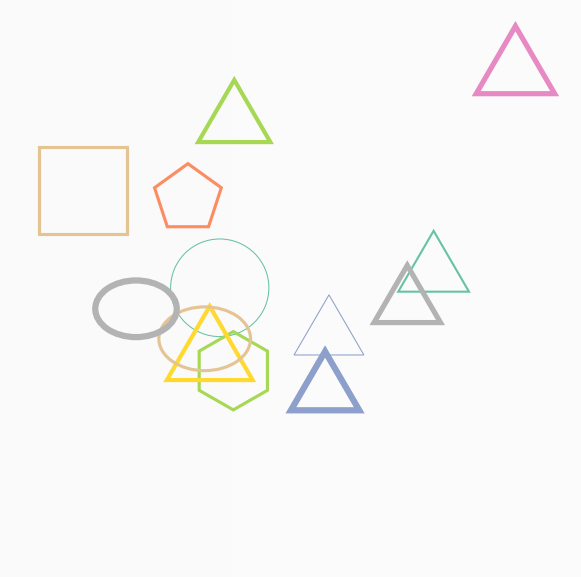[{"shape": "triangle", "thickness": 1, "radius": 0.35, "center": [0.746, 0.529]}, {"shape": "circle", "thickness": 0.5, "radius": 0.42, "center": [0.378, 0.501]}, {"shape": "pentagon", "thickness": 1.5, "radius": 0.3, "center": [0.323, 0.655]}, {"shape": "triangle", "thickness": 3, "radius": 0.34, "center": [0.559, 0.323]}, {"shape": "triangle", "thickness": 0.5, "radius": 0.35, "center": [0.566, 0.419]}, {"shape": "triangle", "thickness": 2.5, "radius": 0.39, "center": [0.887, 0.876]}, {"shape": "triangle", "thickness": 2, "radius": 0.36, "center": [0.403, 0.789]}, {"shape": "hexagon", "thickness": 1.5, "radius": 0.34, "center": [0.401, 0.357]}, {"shape": "triangle", "thickness": 2, "radius": 0.43, "center": [0.361, 0.384]}, {"shape": "oval", "thickness": 1.5, "radius": 0.39, "center": [0.352, 0.413]}, {"shape": "square", "thickness": 1.5, "radius": 0.38, "center": [0.142, 0.67]}, {"shape": "triangle", "thickness": 2.5, "radius": 0.33, "center": [0.701, 0.474]}, {"shape": "oval", "thickness": 3, "radius": 0.35, "center": [0.234, 0.464]}]